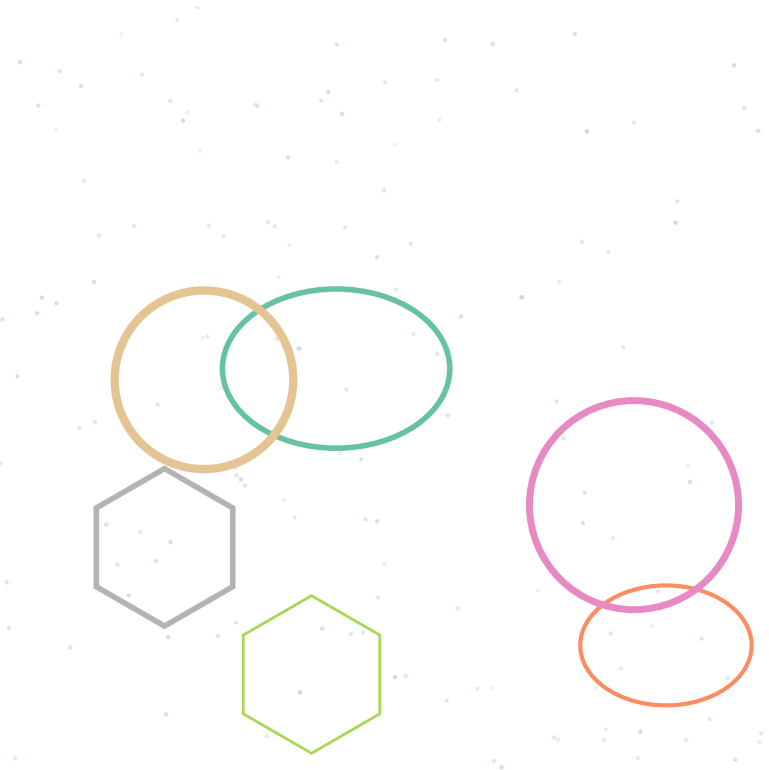[{"shape": "oval", "thickness": 2, "radius": 0.74, "center": [0.437, 0.521]}, {"shape": "oval", "thickness": 1.5, "radius": 0.56, "center": [0.865, 0.162]}, {"shape": "circle", "thickness": 2.5, "radius": 0.68, "center": [0.823, 0.344]}, {"shape": "hexagon", "thickness": 1, "radius": 0.51, "center": [0.405, 0.124]}, {"shape": "circle", "thickness": 3, "radius": 0.58, "center": [0.265, 0.507]}, {"shape": "hexagon", "thickness": 2, "radius": 0.51, "center": [0.214, 0.289]}]